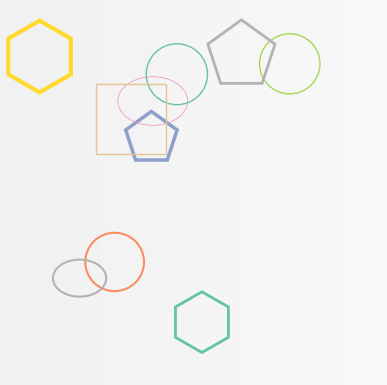[{"shape": "circle", "thickness": 1, "radius": 0.4, "center": [0.456, 0.807]}, {"shape": "hexagon", "thickness": 2, "radius": 0.39, "center": [0.521, 0.163]}, {"shape": "circle", "thickness": 1.5, "radius": 0.38, "center": [0.296, 0.32]}, {"shape": "pentagon", "thickness": 2.5, "radius": 0.35, "center": [0.391, 0.641]}, {"shape": "oval", "thickness": 0.5, "radius": 0.45, "center": [0.394, 0.738]}, {"shape": "circle", "thickness": 1, "radius": 0.39, "center": [0.748, 0.834]}, {"shape": "hexagon", "thickness": 3, "radius": 0.47, "center": [0.102, 0.853]}, {"shape": "square", "thickness": 1, "radius": 0.46, "center": [0.338, 0.691]}, {"shape": "pentagon", "thickness": 2, "radius": 0.46, "center": [0.623, 0.857]}, {"shape": "oval", "thickness": 1.5, "radius": 0.34, "center": [0.205, 0.278]}]